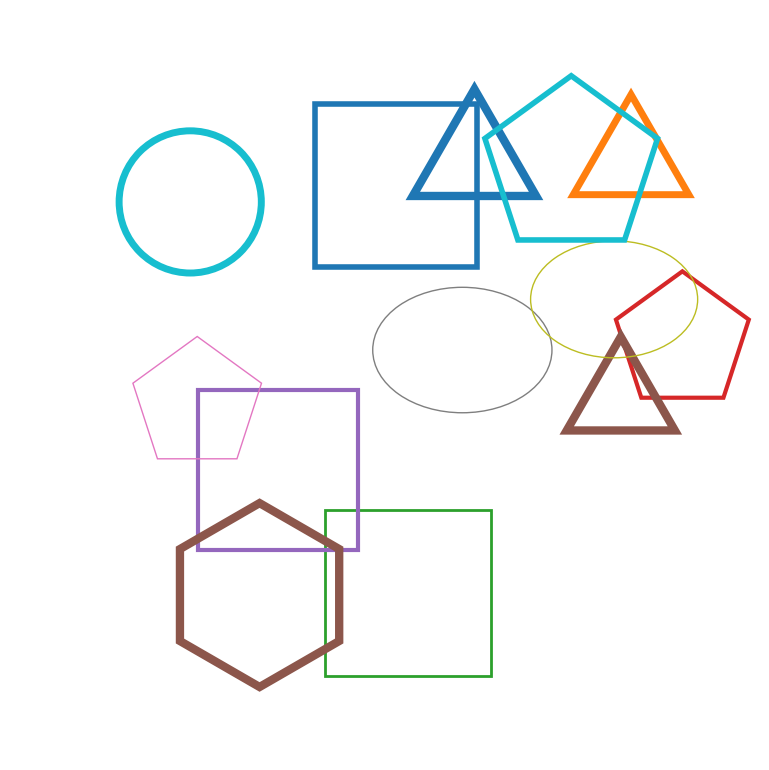[{"shape": "square", "thickness": 2, "radius": 0.53, "center": [0.514, 0.759]}, {"shape": "triangle", "thickness": 3, "radius": 0.46, "center": [0.616, 0.792]}, {"shape": "triangle", "thickness": 2.5, "radius": 0.43, "center": [0.82, 0.791]}, {"shape": "square", "thickness": 1, "radius": 0.54, "center": [0.53, 0.23]}, {"shape": "pentagon", "thickness": 1.5, "radius": 0.45, "center": [0.886, 0.557]}, {"shape": "square", "thickness": 1.5, "radius": 0.52, "center": [0.361, 0.39]}, {"shape": "triangle", "thickness": 3, "radius": 0.41, "center": [0.806, 0.481]}, {"shape": "hexagon", "thickness": 3, "radius": 0.6, "center": [0.337, 0.227]}, {"shape": "pentagon", "thickness": 0.5, "radius": 0.44, "center": [0.256, 0.475]}, {"shape": "oval", "thickness": 0.5, "radius": 0.58, "center": [0.6, 0.545]}, {"shape": "oval", "thickness": 0.5, "radius": 0.54, "center": [0.798, 0.611]}, {"shape": "pentagon", "thickness": 2, "radius": 0.59, "center": [0.742, 0.784]}, {"shape": "circle", "thickness": 2.5, "radius": 0.46, "center": [0.247, 0.738]}]